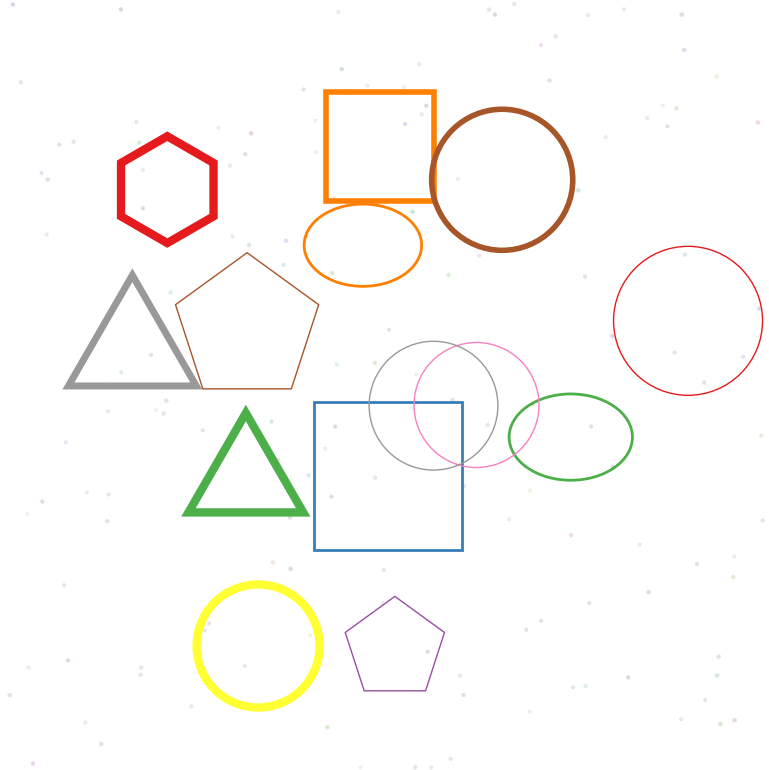[{"shape": "hexagon", "thickness": 3, "radius": 0.35, "center": [0.217, 0.754]}, {"shape": "circle", "thickness": 0.5, "radius": 0.48, "center": [0.894, 0.583]}, {"shape": "square", "thickness": 1, "radius": 0.48, "center": [0.504, 0.382]}, {"shape": "triangle", "thickness": 3, "radius": 0.43, "center": [0.319, 0.378]}, {"shape": "oval", "thickness": 1, "radius": 0.4, "center": [0.741, 0.432]}, {"shape": "pentagon", "thickness": 0.5, "radius": 0.34, "center": [0.513, 0.158]}, {"shape": "square", "thickness": 2, "radius": 0.35, "center": [0.493, 0.81]}, {"shape": "oval", "thickness": 1, "radius": 0.38, "center": [0.471, 0.682]}, {"shape": "circle", "thickness": 3, "radius": 0.4, "center": [0.335, 0.161]}, {"shape": "pentagon", "thickness": 0.5, "radius": 0.49, "center": [0.321, 0.574]}, {"shape": "circle", "thickness": 2, "radius": 0.46, "center": [0.652, 0.767]}, {"shape": "circle", "thickness": 0.5, "radius": 0.41, "center": [0.619, 0.474]}, {"shape": "circle", "thickness": 0.5, "radius": 0.42, "center": [0.563, 0.473]}, {"shape": "triangle", "thickness": 2.5, "radius": 0.48, "center": [0.172, 0.547]}]